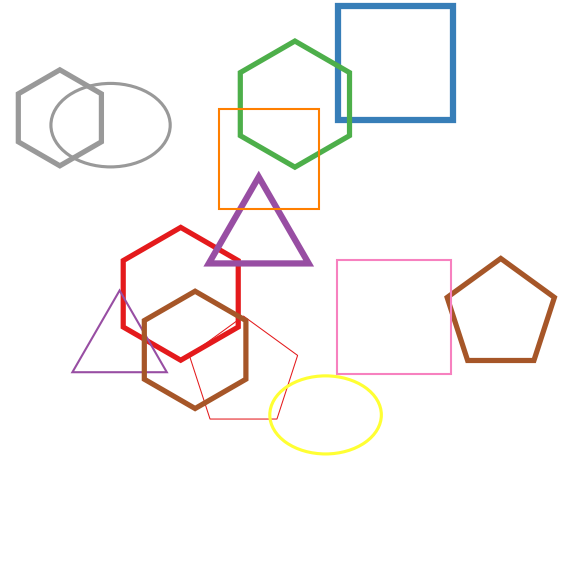[{"shape": "hexagon", "thickness": 2.5, "radius": 0.57, "center": [0.313, 0.49]}, {"shape": "pentagon", "thickness": 0.5, "radius": 0.49, "center": [0.422, 0.353]}, {"shape": "square", "thickness": 3, "radius": 0.5, "center": [0.685, 0.89]}, {"shape": "hexagon", "thickness": 2.5, "radius": 0.55, "center": [0.511, 0.819]}, {"shape": "triangle", "thickness": 1, "radius": 0.47, "center": [0.207, 0.402]}, {"shape": "triangle", "thickness": 3, "radius": 0.5, "center": [0.448, 0.593]}, {"shape": "square", "thickness": 1, "radius": 0.43, "center": [0.465, 0.724]}, {"shape": "oval", "thickness": 1.5, "radius": 0.48, "center": [0.564, 0.281]}, {"shape": "pentagon", "thickness": 2.5, "radius": 0.49, "center": [0.867, 0.454]}, {"shape": "hexagon", "thickness": 2.5, "radius": 0.51, "center": [0.338, 0.393]}, {"shape": "square", "thickness": 1, "radius": 0.49, "center": [0.682, 0.45]}, {"shape": "hexagon", "thickness": 2.5, "radius": 0.42, "center": [0.104, 0.795]}, {"shape": "oval", "thickness": 1.5, "radius": 0.52, "center": [0.191, 0.782]}]